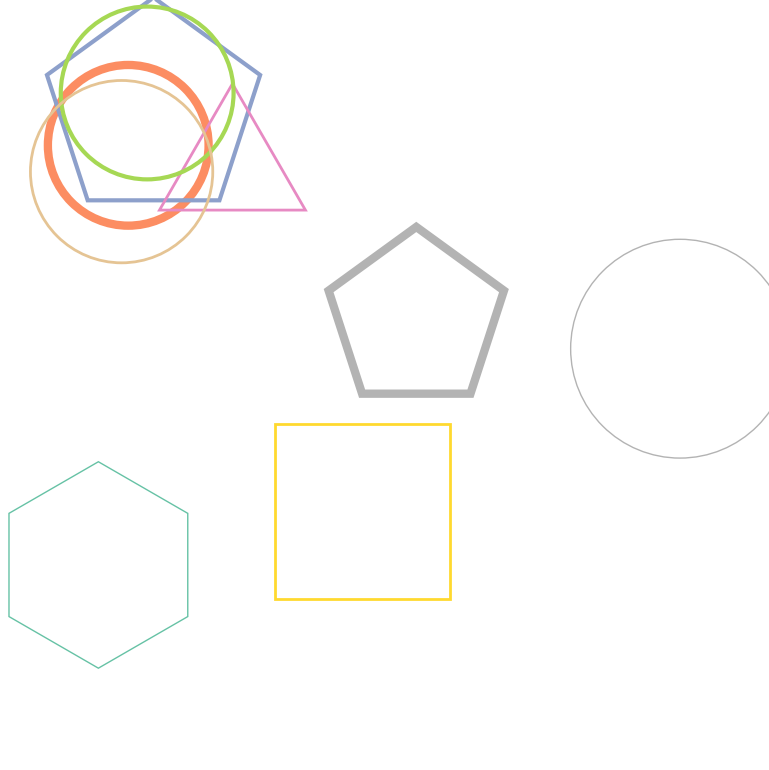[{"shape": "hexagon", "thickness": 0.5, "radius": 0.67, "center": [0.128, 0.266]}, {"shape": "circle", "thickness": 3, "radius": 0.52, "center": [0.167, 0.811]}, {"shape": "pentagon", "thickness": 1.5, "radius": 0.73, "center": [0.199, 0.858]}, {"shape": "triangle", "thickness": 1, "radius": 0.55, "center": [0.302, 0.782]}, {"shape": "circle", "thickness": 1.5, "radius": 0.56, "center": [0.191, 0.879]}, {"shape": "square", "thickness": 1, "radius": 0.57, "center": [0.471, 0.336]}, {"shape": "circle", "thickness": 1, "radius": 0.59, "center": [0.158, 0.777]}, {"shape": "circle", "thickness": 0.5, "radius": 0.71, "center": [0.883, 0.547]}, {"shape": "pentagon", "thickness": 3, "radius": 0.6, "center": [0.541, 0.586]}]